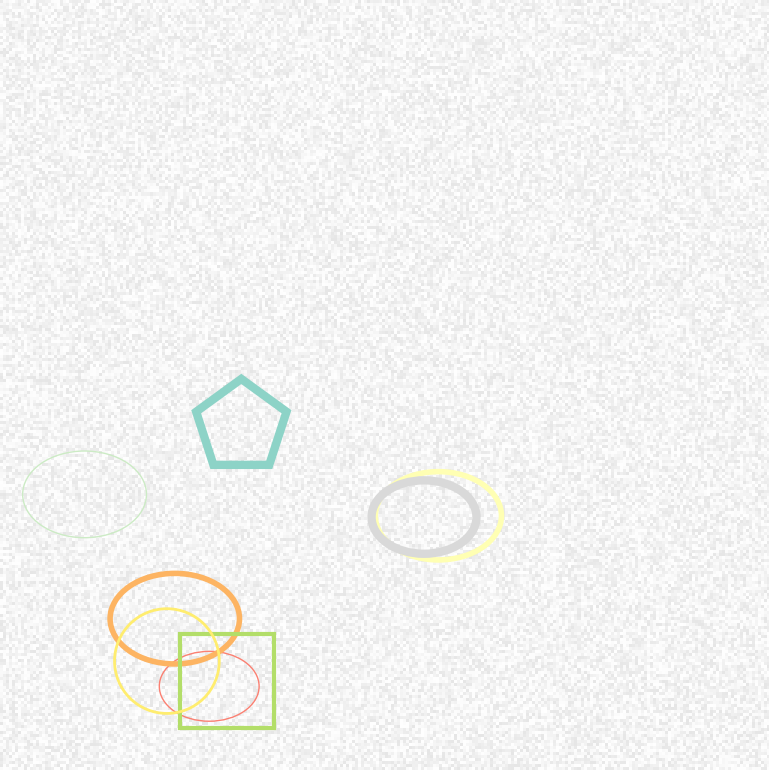[{"shape": "pentagon", "thickness": 3, "radius": 0.31, "center": [0.313, 0.446]}, {"shape": "oval", "thickness": 2, "radius": 0.41, "center": [0.569, 0.33]}, {"shape": "oval", "thickness": 0.5, "radius": 0.32, "center": [0.272, 0.109]}, {"shape": "oval", "thickness": 2, "radius": 0.42, "center": [0.227, 0.197]}, {"shape": "square", "thickness": 1.5, "radius": 0.31, "center": [0.295, 0.116]}, {"shape": "oval", "thickness": 3, "radius": 0.34, "center": [0.551, 0.328]}, {"shape": "oval", "thickness": 0.5, "radius": 0.4, "center": [0.11, 0.358]}, {"shape": "circle", "thickness": 1, "radius": 0.34, "center": [0.217, 0.141]}]